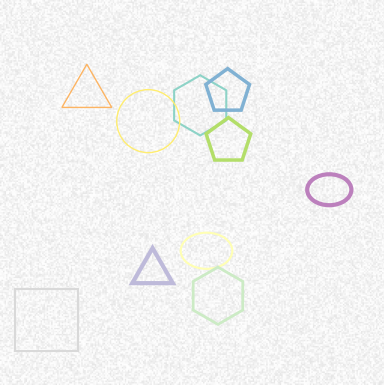[{"shape": "hexagon", "thickness": 1.5, "radius": 0.39, "center": [0.52, 0.726]}, {"shape": "oval", "thickness": 1.5, "radius": 0.34, "center": [0.536, 0.349]}, {"shape": "triangle", "thickness": 3, "radius": 0.3, "center": [0.396, 0.295]}, {"shape": "pentagon", "thickness": 2.5, "radius": 0.3, "center": [0.591, 0.762]}, {"shape": "triangle", "thickness": 1, "radius": 0.37, "center": [0.226, 0.758]}, {"shape": "pentagon", "thickness": 2.5, "radius": 0.3, "center": [0.593, 0.634]}, {"shape": "square", "thickness": 1.5, "radius": 0.41, "center": [0.12, 0.169]}, {"shape": "oval", "thickness": 3, "radius": 0.29, "center": [0.855, 0.507]}, {"shape": "hexagon", "thickness": 2, "radius": 0.37, "center": [0.566, 0.232]}, {"shape": "circle", "thickness": 1, "radius": 0.41, "center": [0.385, 0.685]}]